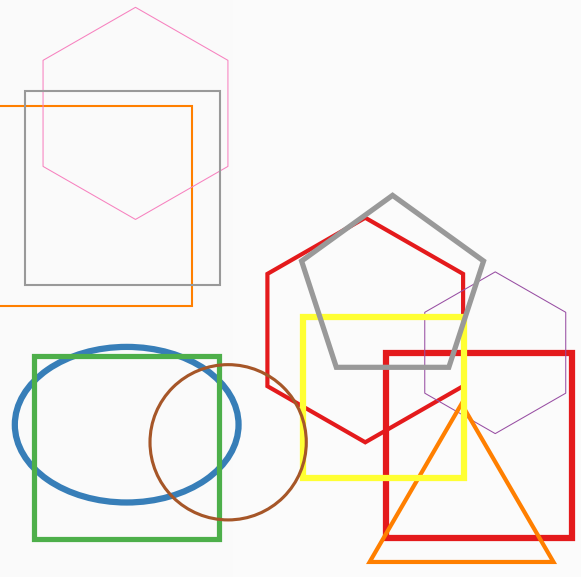[{"shape": "square", "thickness": 3, "radius": 0.8, "center": [0.823, 0.228]}, {"shape": "hexagon", "thickness": 2, "radius": 0.97, "center": [0.628, 0.428]}, {"shape": "oval", "thickness": 3, "radius": 0.96, "center": [0.218, 0.264]}, {"shape": "square", "thickness": 2.5, "radius": 0.79, "center": [0.218, 0.224]}, {"shape": "hexagon", "thickness": 0.5, "radius": 0.7, "center": [0.852, 0.388]}, {"shape": "triangle", "thickness": 2, "radius": 0.91, "center": [0.794, 0.117]}, {"shape": "square", "thickness": 1, "radius": 0.87, "center": [0.157, 0.643]}, {"shape": "square", "thickness": 3, "radius": 0.7, "center": [0.66, 0.311]}, {"shape": "circle", "thickness": 1.5, "radius": 0.67, "center": [0.393, 0.233]}, {"shape": "hexagon", "thickness": 0.5, "radius": 0.92, "center": [0.233, 0.803]}, {"shape": "square", "thickness": 1, "radius": 0.84, "center": [0.211, 0.673]}, {"shape": "pentagon", "thickness": 2.5, "radius": 0.82, "center": [0.675, 0.496]}]